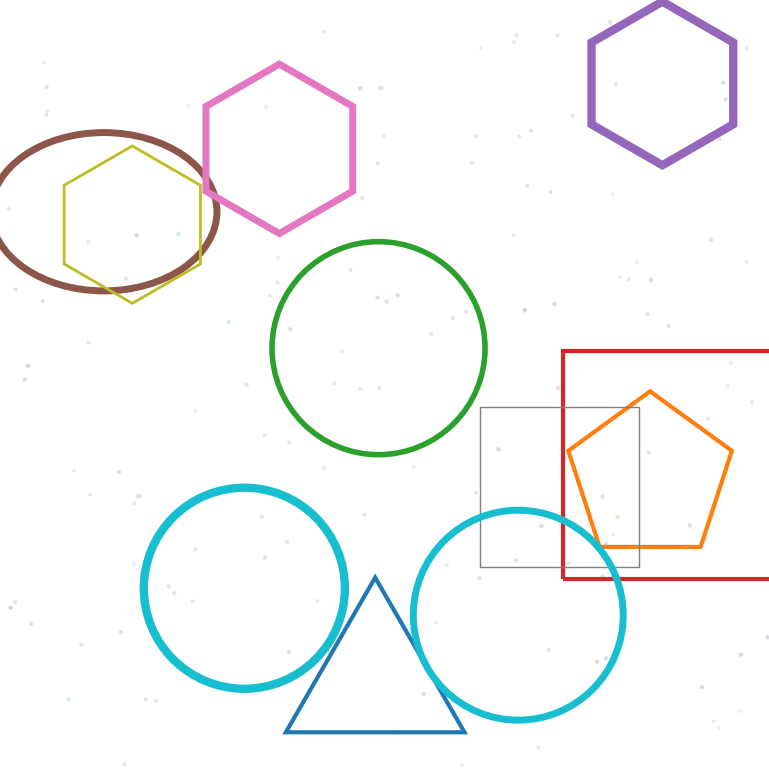[{"shape": "triangle", "thickness": 1.5, "radius": 0.67, "center": [0.487, 0.116]}, {"shape": "pentagon", "thickness": 1.5, "radius": 0.56, "center": [0.844, 0.38]}, {"shape": "circle", "thickness": 2, "radius": 0.69, "center": [0.492, 0.548]}, {"shape": "square", "thickness": 1.5, "radius": 0.74, "center": [0.879, 0.396]}, {"shape": "hexagon", "thickness": 3, "radius": 0.53, "center": [0.86, 0.892]}, {"shape": "oval", "thickness": 2.5, "radius": 0.73, "center": [0.135, 0.725]}, {"shape": "hexagon", "thickness": 2.5, "radius": 0.55, "center": [0.363, 0.807]}, {"shape": "square", "thickness": 0.5, "radius": 0.52, "center": [0.726, 0.368]}, {"shape": "hexagon", "thickness": 1, "radius": 0.51, "center": [0.172, 0.708]}, {"shape": "circle", "thickness": 2.5, "radius": 0.68, "center": [0.673, 0.201]}, {"shape": "circle", "thickness": 3, "radius": 0.65, "center": [0.317, 0.236]}]